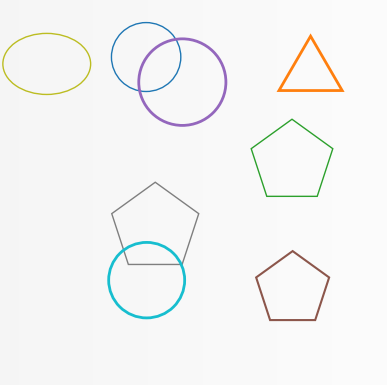[{"shape": "circle", "thickness": 1, "radius": 0.45, "center": [0.377, 0.852]}, {"shape": "triangle", "thickness": 2, "radius": 0.47, "center": [0.801, 0.812]}, {"shape": "pentagon", "thickness": 1, "radius": 0.55, "center": [0.754, 0.58]}, {"shape": "circle", "thickness": 2, "radius": 0.56, "center": [0.471, 0.787]}, {"shape": "pentagon", "thickness": 1.5, "radius": 0.5, "center": [0.755, 0.249]}, {"shape": "pentagon", "thickness": 1, "radius": 0.59, "center": [0.401, 0.409]}, {"shape": "oval", "thickness": 1, "radius": 0.57, "center": [0.121, 0.834]}, {"shape": "circle", "thickness": 2, "radius": 0.49, "center": [0.378, 0.272]}]